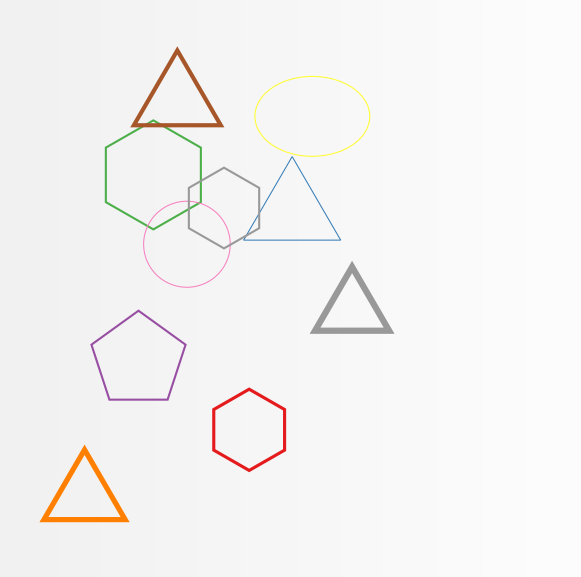[{"shape": "hexagon", "thickness": 1.5, "radius": 0.35, "center": [0.429, 0.255]}, {"shape": "triangle", "thickness": 0.5, "radius": 0.48, "center": [0.503, 0.632]}, {"shape": "hexagon", "thickness": 1, "radius": 0.47, "center": [0.264, 0.696]}, {"shape": "pentagon", "thickness": 1, "radius": 0.43, "center": [0.238, 0.376]}, {"shape": "triangle", "thickness": 2.5, "radius": 0.4, "center": [0.145, 0.14]}, {"shape": "oval", "thickness": 0.5, "radius": 0.49, "center": [0.537, 0.798]}, {"shape": "triangle", "thickness": 2, "radius": 0.43, "center": [0.305, 0.825]}, {"shape": "circle", "thickness": 0.5, "radius": 0.37, "center": [0.322, 0.576]}, {"shape": "triangle", "thickness": 3, "radius": 0.37, "center": [0.606, 0.463]}, {"shape": "hexagon", "thickness": 1, "radius": 0.35, "center": [0.385, 0.639]}]